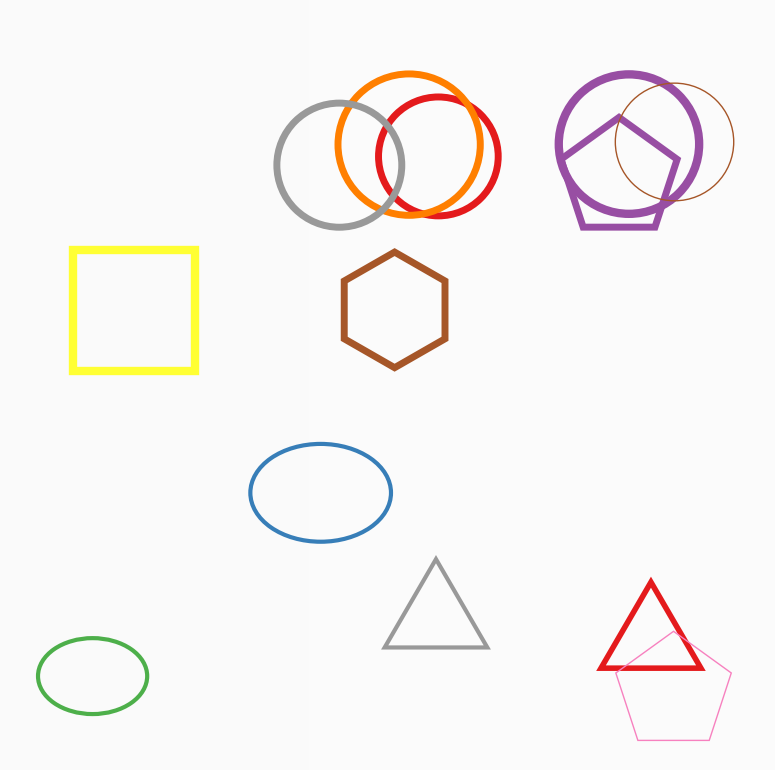[{"shape": "triangle", "thickness": 2, "radius": 0.37, "center": [0.84, 0.169]}, {"shape": "circle", "thickness": 2.5, "radius": 0.39, "center": [0.566, 0.797]}, {"shape": "oval", "thickness": 1.5, "radius": 0.45, "center": [0.414, 0.36]}, {"shape": "oval", "thickness": 1.5, "radius": 0.35, "center": [0.119, 0.122]}, {"shape": "pentagon", "thickness": 2.5, "radius": 0.39, "center": [0.799, 0.769]}, {"shape": "circle", "thickness": 3, "radius": 0.45, "center": [0.812, 0.813]}, {"shape": "circle", "thickness": 2.5, "radius": 0.46, "center": [0.528, 0.812]}, {"shape": "square", "thickness": 3, "radius": 0.39, "center": [0.172, 0.597]}, {"shape": "hexagon", "thickness": 2.5, "radius": 0.38, "center": [0.509, 0.598]}, {"shape": "circle", "thickness": 0.5, "radius": 0.38, "center": [0.87, 0.816]}, {"shape": "pentagon", "thickness": 0.5, "radius": 0.39, "center": [0.869, 0.102]}, {"shape": "triangle", "thickness": 1.5, "radius": 0.38, "center": [0.563, 0.197]}, {"shape": "circle", "thickness": 2.5, "radius": 0.4, "center": [0.438, 0.785]}]